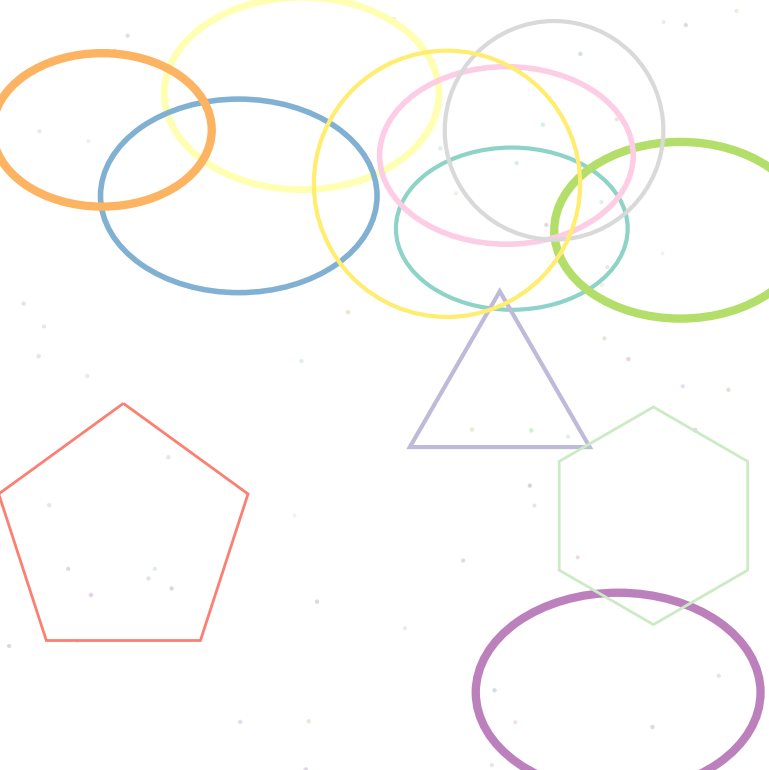[{"shape": "oval", "thickness": 1.5, "radius": 0.75, "center": [0.665, 0.703]}, {"shape": "oval", "thickness": 2.5, "radius": 0.89, "center": [0.392, 0.879]}, {"shape": "triangle", "thickness": 1.5, "radius": 0.67, "center": [0.649, 0.487]}, {"shape": "pentagon", "thickness": 1, "radius": 0.85, "center": [0.16, 0.306]}, {"shape": "oval", "thickness": 2, "radius": 0.9, "center": [0.31, 0.746]}, {"shape": "oval", "thickness": 3, "radius": 0.71, "center": [0.133, 0.831]}, {"shape": "oval", "thickness": 3, "radius": 0.82, "center": [0.884, 0.701]}, {"shape": "oval", "thickness": 2, "radius": 0.82, "center": [0.658, 0.798]}, {"shape": "circle", "thickness": 1.5, "radius": 0.71, "center": [0.72, 0.831]}, {"shape": "oval", "thickness": 3, "radius": 0.92, "center": [0.803, 0.101]}, {"shape": "hexagon", "thickness": 1, "radius": 0.71, "center": [0.849, 0.33]}, {"shape": "circle", "thickness": 1.5, "radius": 0.86, "center": [0.58, 0.761]}]